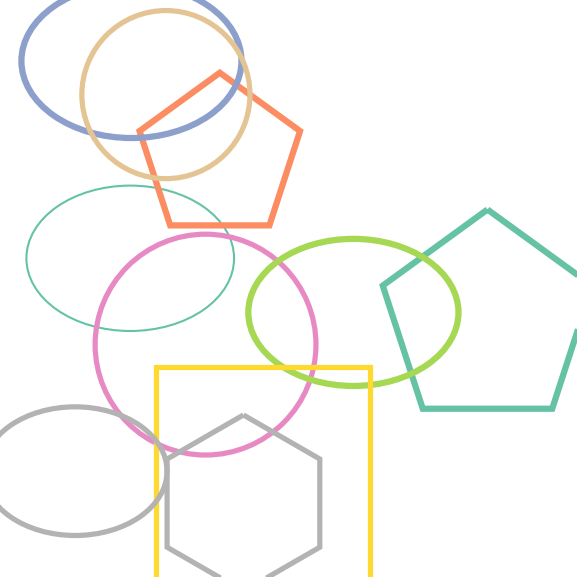[{"shape": "oval", "thickness": 1, "radius": 0.9, "center": [0.226, 0.552]}, {"shape": "pentagon", "thickness": 3, "radius": 0.95, "center": [0.844, 0.446]}, {"shape": "pentagon", "thickness": 3, "radius": 0.73, "center": [0.381, 0.727]}, {"shape": "oval", "thickness": 3, "radius": 0.95, "center": [0.228, 0.894]}, {"shape": "circle", "thickness": 2.5, "radius": 0.96, "center": [0.356, 0.402]}, {"shape": "oval", "thickness": 3, "radius": 0.91, "center": [0.612, 0.458]}, {"shape": "square", "thickness": 2.5, "radius": 0.92, "center": [0.455, 0.18]}, {"shape": "circle", "thickness": 2.5, "radius": 0.73, "center": [0.287, 0.835]}, {"shape": "oval", "thickness": 2.5, "radius": 0.8, "center": [0.13, 0.183]}, {"shape": "hexagon", "thickness": 2.5, "radius": 0.76, "center": [0.422, 0.128]}]